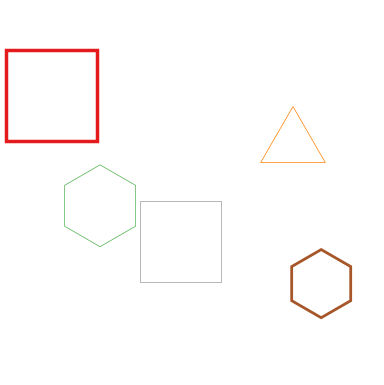[{"shape": "square", "thickness": 2.5, "radius": 0.59, "center": [0.134, 0.751]}, {"shape": "hexagon", "thickness": 0.5, "radius": 0.53, "center": [0.26, 0.466]}, {"shape": "triangle", "thickness": 0.5, "radius": 0.49, "center": [0.761, 0.626]}, {"shape": "hexagon", "thickness": 2, "radius": 0.44, "center": [0.834, 0.263]}, {"shape": "square", "thickness": 0.5, "radius": 0.53, "center": [0.47, 0.373]}]